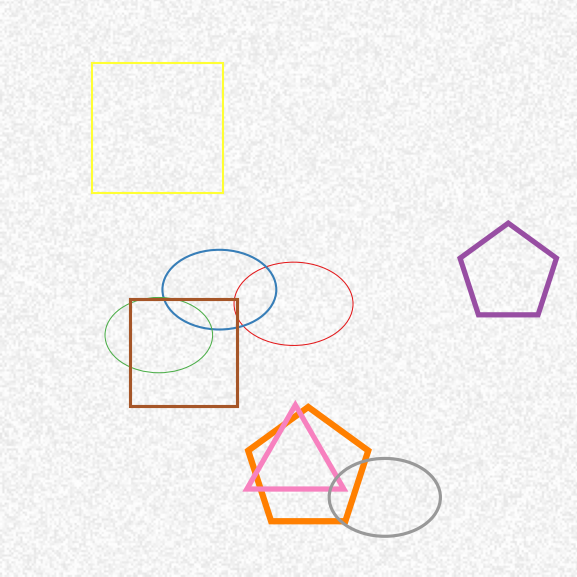[{"shape": "oval", "thickness": 0.5, "radius": 0.52, "center": [0.508, 0.473]}, {"shape": "oval", "thickness": 1, "radius": 0.49, "center": [0.38, 0.498]}, {"shape": "oval", "thickness": 0.5, "radius": 0.47, "center": [0.275, 0.419]}, {"shape": "pentagon", "thickness": 2.5, "radius": 0.44, "center": [0.88, 0.525]}, {"shape": "pentagon", "thickness": 3, "radius": 0.55, "center": [0.534, 0.185]}, {"shape": "square", "thickness": 1, "radius": 0.56, "center": [0.273, 0.778]}, {"shape": "square", "thickness": 1.5, "radius": 0.46, "center": [0.317, 0.389]}, {"shape": "triangle", "thickness": 2.5, "radius": 0.48, "center": [0.511, 0.201]}, {"shape": "oval", "thickness": 1.5, "radius": 0.48, "center": [0.666, 0.138]}]